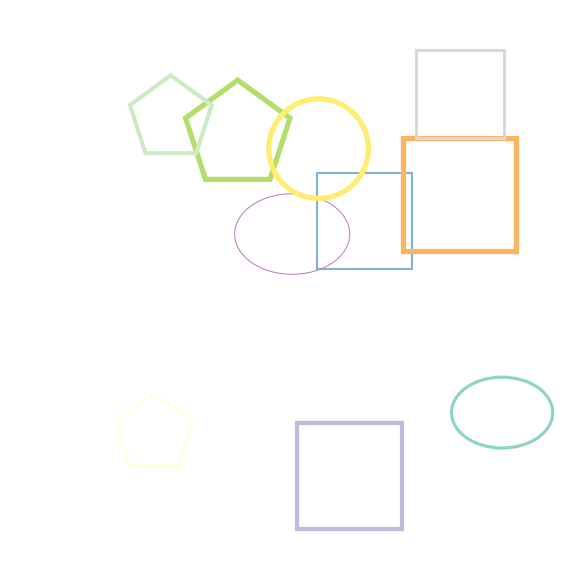[{"shape": "oval", "thickness": 1.5, "radius": 0.44, "center": [0.869, 0.285]}, {"shape": "pentagon", "thickness": 0.5, "radius": 0.35, "center": [0.267, 0.248]}, {"shape": "square", "thickness": 2, "radius": 0.46, "center": [0.605, 0.175]}, {"shape": "square", "thickness": 1, "radius": 0.41, "center": [0.632, 0.616]}, {"shape": "square", "thickness": 2.5, "radius": 0.49, "center": [0.795, 0.662]}, {"shape": "pentagon", "thickness": 2.5, "radius": 0.48, "center": [0.412, 0.765]}, {"shape": "square", "thickness": 1.5, "radius": 0.38, "center": [0.796, 0.836]}, {"shape": "oval", "thickness": 0.5, "radius": 0.5, "center": [0.506, 0.594]}, {"shape": "pentagon", "thickness": 2, "radius": 0.37, "center": [0.296, 0.794]}, {"shape": "circle", "thickness": 2.5, "radius": 0.43, "center": [0.552, 0.742]}]